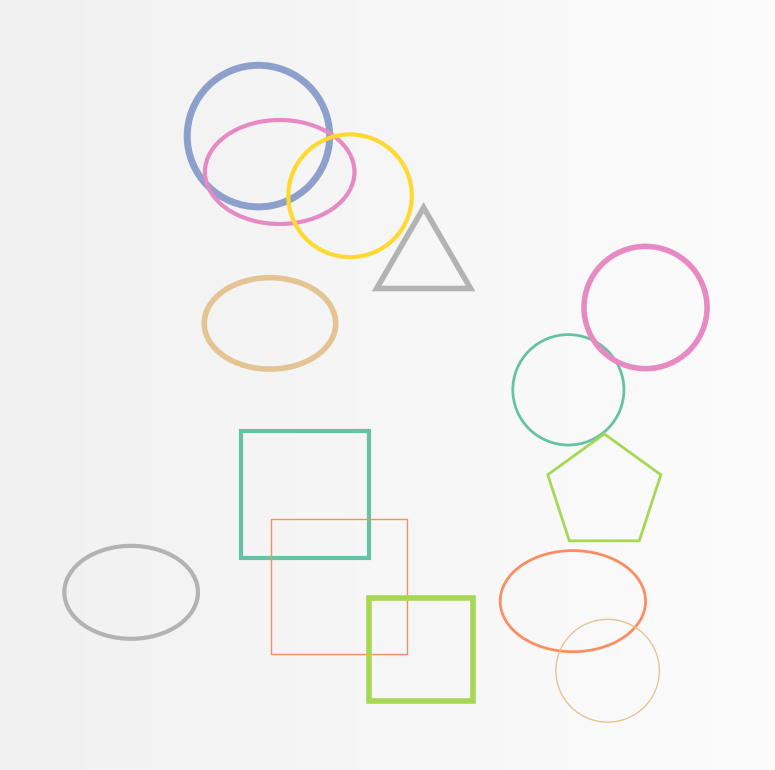[{"shape": "square", "thickness": 1.5, "radius": 0.41, "center": [0.394, 0.358]}, {"shape": "circle", "thickness": 1, "radius": 0.36, "center": [0.733, 0.494]}, {"shape": "oval", "thickness": 1, "radius": 0.47, "center": [0.739, 0.219]}, {"shape": "square", "thickness": 0.5, "radius": 0.44, "center": [0.438, 0.238]}, {"shape": "circle", "thickness": 2.5, "radius": 0.46, "center": [0.333, 0.823]}, {"shape": "circle", "thickness": 2, "radius": 0.4, "center": [0.833, 0.601]}, {"shape": "oval", "thickness": 1.5, "radius": 0.48, "center": [0.361, 0.777]}, {"shape": "square", "thickness": 2, "radius": 0.33, "center": [0.543, 0.156]}, {"shape": "pentagon", "thickness": 1, "radius": 0.38, "center": [0.78, 0.36]}, {"shape": "circle", "thickness": 1.5, "radius": 0.4, "center": [0.452, 0.746]}, {"shape": "oval", "thickness": 2, "radius": 0.42, "center": [0.348, 0.58]}, {"shape": "circle", "thickness": 0.5, "radius": 0.33, "center": [0.784, 0.129]}, {"shape": "triangle", "thickness": 2, "radius": 0.35, "center": [0.547, 0.66]}, {"shape": "oval", "thickness": 1.5, "radius": 0.43, "center": [0.169, 0.231]}]